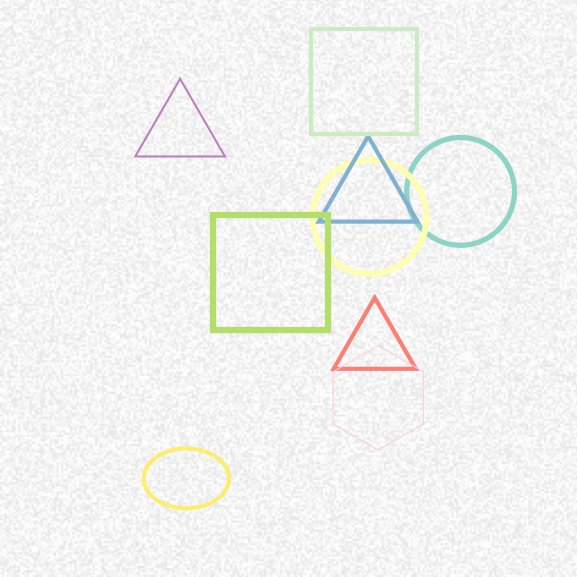[{"shape": "circle", "thickness": 2.5, "radius": 0.47, "center": [0.798, 0.668]}, {"shape": "circle", "thickness": 3, "radius": 0.49, "center": [0.64, 0.624]}, {"shape": "triangle", "thickness": 2, "radius": 0.41, "center": [0.649, 0.402]}, {"shape": "triangle", "thickness": 2, "radius": 0.49, "center": [0.637, 0.665]}, {"shape": "square", "thickness": 3, "radius": 0.5, "center": [0.469, 0.527]}, {"shape": "hexagon", "thickness": 0.5, "radius": 0.45, "center": [0.655, 0.31]}, {"shape": "triangle", "thickness": 1, "radius": 0.45, "center": [0.312, 0.773]}, {"shape": "square", "thickness": 2, "radius": 0.46, "center": [0.63, 0.858]}, {"shape": "oval", "thickness": 2, "radius": 0.37, "center": [0.323, 0.171]}]